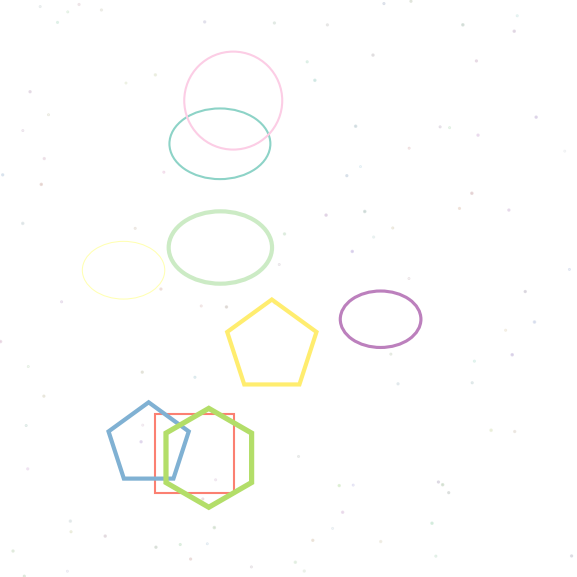[{"shape": "oval", "thickness": 1, "radius": 0.44, "center": [0.381, 0.75]}, {"shape": "oval", "thickness": 0.5, "radius": 0.36, "center": [0.214, 0.531]}, {"shape": "square", "thickness": 1, "radius": 0.34, "center": [0.336, 0.214]}, {"shape": "pentagon", "thickness": 2, "radius": 0.37, "center": [0.257, 0.229]}, {"shape": "hexagon", "thickness": 2.5, "radius": 0.43, "center": [0.362, 0.206]}, {"shape": "circle", "thickness": 1, "radius": 0.42, "center": [0.404, 0.825]}, {"shape": "oval", "thickness": 1.5, "radius": 0.35, "center": [0.659, 0.446]}, {"shape": "oval", "thickness": 2, "radius": 0.45, "center": [0.382, 0.571]}, {"shape": "pentagon", "thickness": 2, "radius": 0.41, "center": [0.471, 0.399]}]